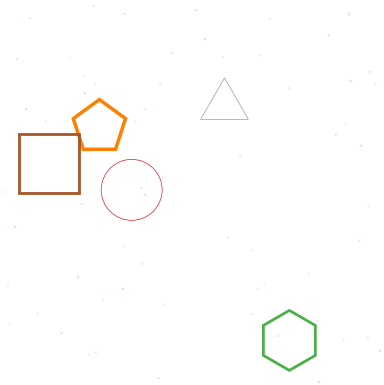[{"shape": "circle", "thickness": 0.5, "radius": 0.4, "center": [0.342, 0.507]}, {"shape": "hexagon", "thickness": 2, "radius": 0.39, "center": [0.752, 0.116]}, {"shape": "pentagon", "thickness": 2.5, "radius": 0.36, "center": [0.258, 0.67]}, {"shape": "square", "thickness": 2, "radius": 0.39, "center": [0.128, 0.576]}, {"shape": "triangle", "thickness": 0.5, "radius": 0.36, "center": [0.583, 0.726]}]